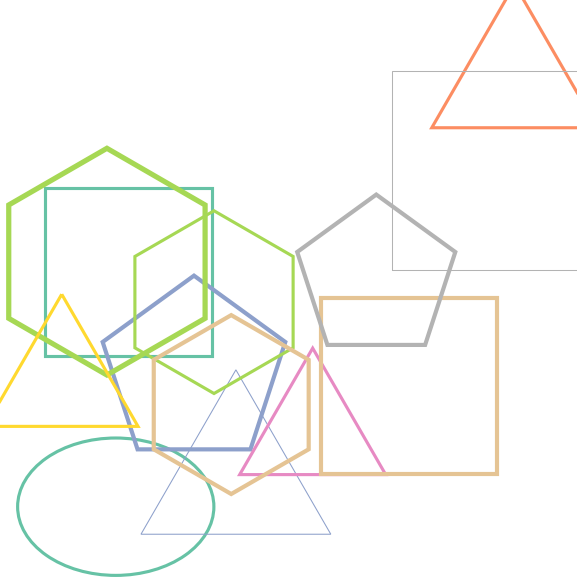[{"shape": "oval", "thickness": 1.5, "radius": 0.85, "center": [0.2, 0.122]}, {"shape": "square", "thickness": 1.5, "radius": 0.72, "center": [0.223, 0.528]}, {"shape": "triangle", "thickness": 1.5, "radius": 0.83, "center": [0.891, 0.861]}, {"shape": "triangle", "thickness": 0.5, "radius": 0.95, "center": [0.408, 0.169]}, {"shape": "pentagon", "thickness": 2, "radius": 0.83, "center": [0.336, 0.356]}, {"shape": "triangle", "thickness": 1.5, "radius": 0.73, "center": [0.541, 0.25]}, {"shape": "hexagon", "thickness": 1.5, "radius": 0.79, "center": [0.371, 0.476]}, {"shape": "hexagon", "thickness": 2.5, "radius": 0.98, "center": [0.185, 0.546]}, {"shape": "triangle", "thickness": 1.5, "radius": 0.76, "center": [0.107, 0.337]}, {"shape": "hexagon", "thickness": 2, "radius": 0.77, "center": [0.4, 0.299]}, {"shape": "square", "thickness": 2, "radius": 0.76, "center": [0.709, 0.331]}, {"shape": "square", "thickness": 0.5, "radius": 0.86, "center": [0.852, 0.704]}, {"shape": "pentagon", "thickness": 2, "radius": 0.72, "center": [0.652, 0.518]}]